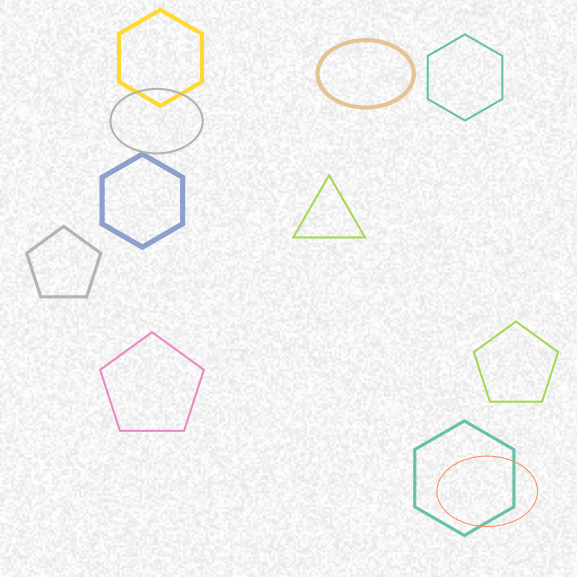[{"shape": "hexagon", "thickness": 1, "radius": 0.37, "center": [0.805, 0.865]}, {"shape": "hexagon", "thickness": 1.5, "radius": 0.5, "center": [0.804, 0.171]}, {"shape": "oval", "thickness": 0.5, "radius": 0.44, "center": [0.844, 0.148]}, {"shape": "hexagon", "thickness": 2.5, "radius": 0.4, "center": [0.247, 0.652]}, {"shape": "pentagon", "thickness": 1, "radius": 0.47, "center": [0.263, 0.33]}, {"shape": "triangle", "thickness": 1, "radius": 0.36, "center": [0.57, 0.624]}, {"shape": "pentagon", "thickness": 1, "radius": 0.38, "center": [0.893, 0.366]}, {"shape": "hexagon", "thickness": 2, "radius": 0.42, "center": [0.278, 0.899]}, {"shape": "oval", "thickness": 2, "radius": 0.42, "center": [0.633, 0.871]}, {"shape": "pentagon", "thickness": 1.5, "radius": 0.34, "center": [0.11, 0.54]}, {"shape": "oval", "thickness": 1, "radius": 0.4, "center": [0.271, 0.789]}]